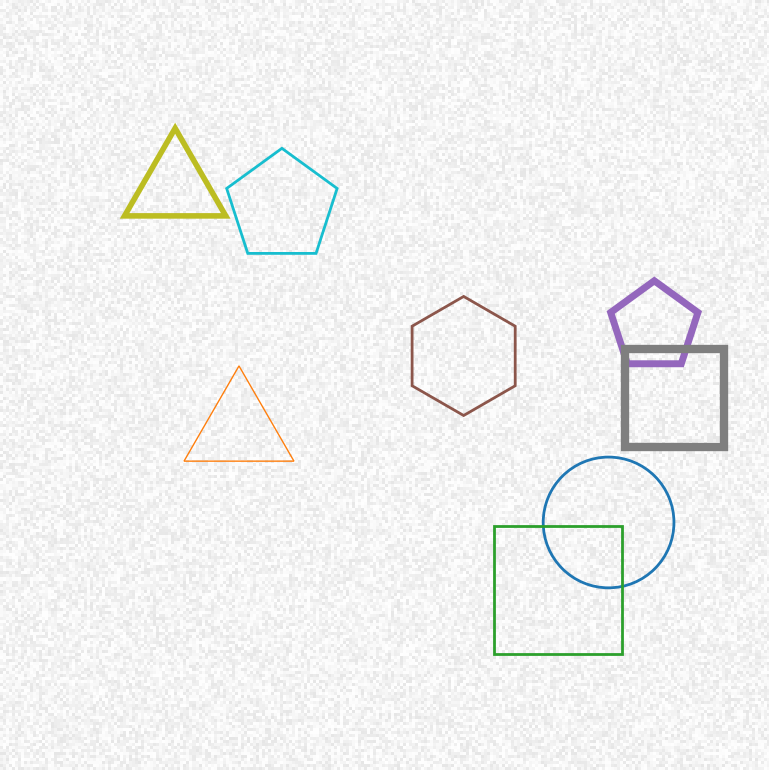[{"shape": "circle", "thickness": 1, "radius": 0.42, "center": [0.79, 0.321]}, {"shape": "triangle", "thickness": 0.5, "radius": 0.41, "center": [0.31, 0.442]}, {"shape": "square", "thickness": 1, "radius": 0.41, "center": [0.725, 0.233]}, {"shape": "pentagon", "thickness": 2.5, "radius": 0.3, "center": [0.85, 0.576]}, {"shape": "hexagon", "thickness": 1, "radius": 0.39, "center": [0.602, 0.538]}, {"shape": "square", "thickness": 3, "radius": 0.32, "center": [0.876, 0.483]}, {"shape": "triangle", "thickness": 2, "radius": 0.38, "center": [0.227, 0.758]}, {"shape": "pentagon", "thickness": 1, "radius": 0.38, "center": [0.366, 0.732]}]